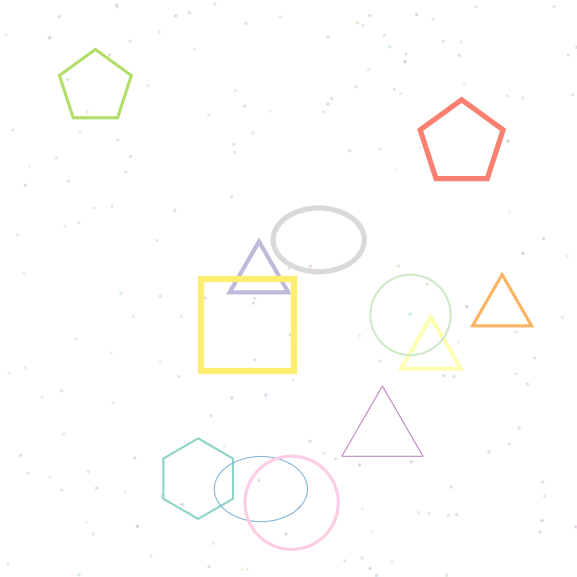[{"shape": "hexagon", "thickness": 1, "radius": 0.35, "center": [0.343, 0.17]}, {"shape": "triangle", "thickness": 2, "radius": 0.3, "center": [0.746, 0.391]}, {"shape": "triangle", "thickness": 2, "radius": 0.29, "center": [0.448, 0.522]}, {"shape": "pentagon", "thickness": 2.5, "radius": 0.38, "center": [0.799, 0.751]}, {"shape": "oval", "thickness": 0.5, "radius": 0.4, "center": [0.452, 0.152]}, {"shape": "triangle", "thickness": 1.5, "radius": 0.3, "center": [0.869, 0.464]}, {"shape": "pentagon", "thickness": 1.5, "radius": 0.33, "center": [0.165, 0.848]}, {"shape": "circle", "thickness": 1.5, "radius": 0.4, "center": [0.505, 0.128]}, {"shape": "oval", "thickness": 2.5, "radius": 0.39, "center": [0.552, 0.584]}, {"shape": "triangle", "thickness": 0.5, "radius": 0.41, "center": [0.662, 0.25]}, {"shape": "circle", "thickness": 1, "radius": 0.35, "center": [0.711, 0.454]}, {"shape": "square", "thickness": 3, "radius": 0.4, "center": [0.429, 0.437]}]